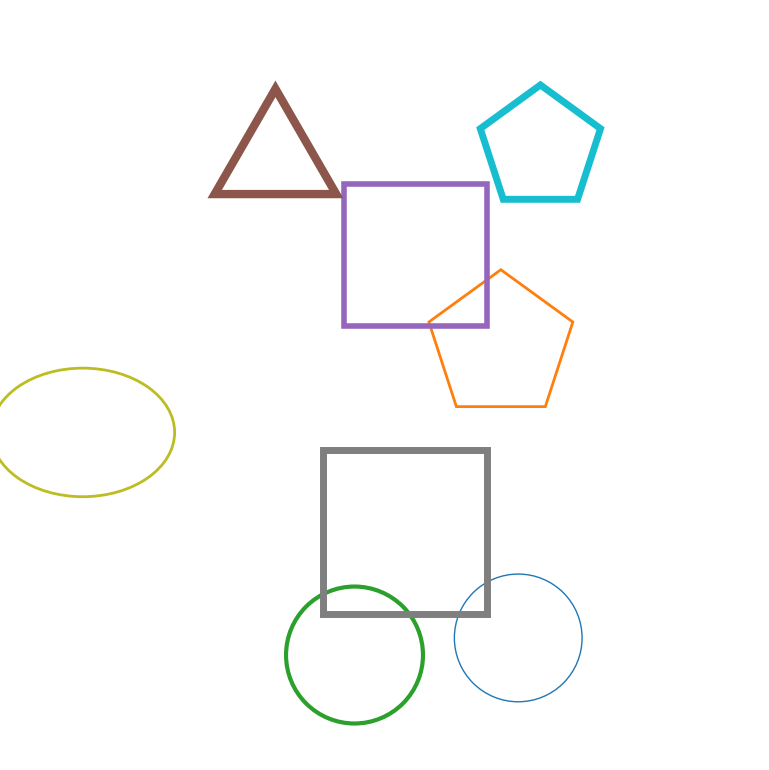[{"shape": "circle", "thickness": 0.5, "radius": 0.41, "center": [0.673, 0.172]}, {"shape": "pentagon", "thickness": 1, "radius": 0.49, "center": [0.65, 0.551]}, {"shape": "circle", "thickness": 1.5, "radius": 0.44, "center": [0.46, 0.149]}, {"shape": "square", "thickness": 2, "radius": 0.46, "center": [0.54, 0.669]}, {"shape": "triangle", "thickness": 3, "radius": 0.46, "center": [0.358, 0.794]}, {"shape": "square", "thickness": 2.5, "radius": 0.53, "center": [0.526, 0.309]}, {"shape": "oval", "thickness": 1, "radius": 0.6, "center": [0.108, 0.438]}, {"shape": "pentagon", "thickness": 2.5, "radius": 0.41, "center": [0.702, 0.808]}]